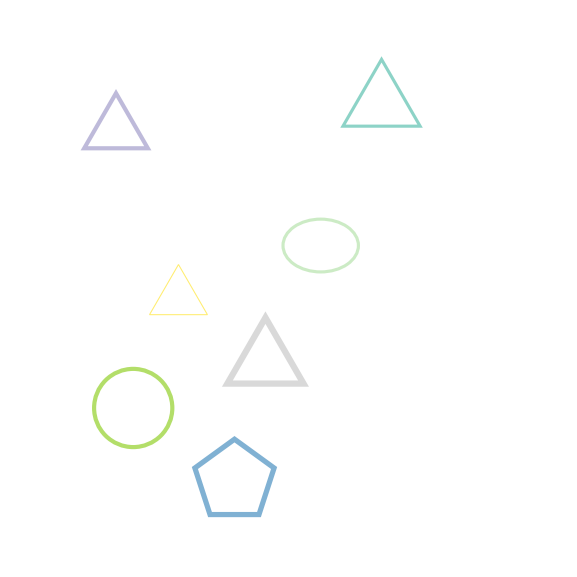[{"shape": "triangle", "thickness": 1.5, "radius": 0.39, "center": [0.661, 0.819]}, {"shape": "triangle", "thickness": 2, "radius": 0.32, "center": [0.201, 0.774]}, {"shape": "pentagon", "thickness": 2.5, "radius": 0.36, "center": [0.406, 0.166]}, {"shape": "circle", "thickness": 2, "radius": 0.34, "center": [0.231, 0.293]}, {"shape": "triangle", "thickness": 3, "radius": 0.38, "center": [0.46, 0.373]}, {"shape": "oval", "thickness": 1.5, "radius": 0.33, "center": [0.555, 0.574]}, {"shape": "triangle", "thickness": 0.5, "radius": 0.29, "center": [0.309, 0.483]}]